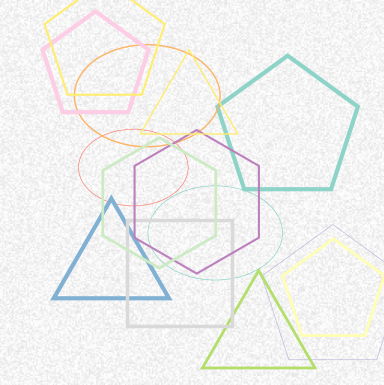[{"shape": "oval", "thickness": 0.5, "radius": 0.87, "center": [0.559, 0.395]}, {"shape": "pentagon", "thickness": 3, "radius": 0.96, "center": [0.747, 0.664]}, {"shape": "pentagon", "thickness": 2, "radius": 0.7, "center": [0.866, 0.241]}, {"shape": "pentagon", "thickness": 0.5, "radius": 0.97, "center": [0.864, 0.223]}, {"shape": "oval", "thickness": 0.5, "radius": 0.71, "center": [0.346, 0.565]}, {"shape": "triangle", "thickness": 3, "radius": 0.86, "center": [0.289, 0.312]}, {"shape": "oval", "thickness": 1, "radius": 0.95, "center": [0.382, 0.751]}, {"shape": "triangle", "thickness": 2, "radius": 0.84, "center": [0.672, 0.129]}, {"shape": "pentagon", "thickness": 3, "radius": 0.72, "center": [0.248, 0.826]}, {"shape": "square", "thickness": 2.5, "radius": 0.69, "center": [0.466, 0.292]}, {"shape": "hexagon", "thickness": 1.5, "radius": 0.93, "center": [0.511, 0.476]}, {"shape": "hexagon", "thickness": 2, "radius": 0.85, "center": [0.414, 0.473]}, {"shape": "triangle", "thickness": 1, "radius": 0.73, "center": [0.491, 0.725]}, {"shape": "pentagon", "thickness": 1.5, "radius": 0.82, "center": [0.272, 0.887]}]